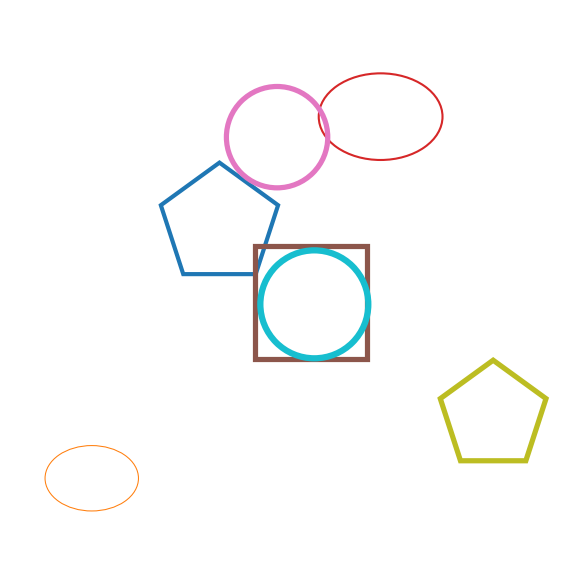[{"shape": "pentagon", "thickness": 2, "radius": 0.53, "center": [0.38, 0.611]}, {"shape": "oval", "thickness": 0.5, "radius": 0.4, "center": [0.159, 0.171]}, {"shape": "oval", "thickness": 1, "radius": 0.54, "center": [0.659, 0.797]}, {"shape": "square", "thickness": 2.5, "radius": 0.49, "center": [0.539, 0.475]}, {"shape": "circle", "thickness": 2.5, "radius": 0.44, "center": [0.48, 0.762]}, {"shape": "pentagon", "thickness": 2.5, "radius": 0.48, "center": [0.854, 0.279]}, {"shape": "circle", "thickness": 3, "radius": 0.47, "center": [0.544, 0.472]}]